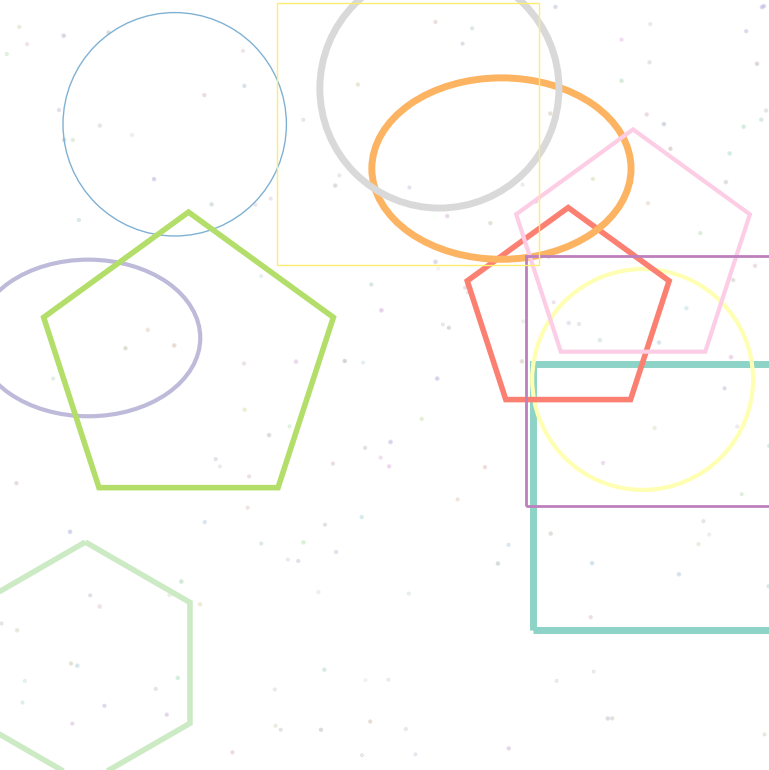[{"shape": "square", "thickness": 2.5, "radius": 0.86, "center": [0.864, 0.355]}, {"shape": "circle", "thickness": 1.5, "radius": 0.72, "center": [0.835, 0.507]}, {"shape": "oval", "thickness": 1.5, "radius": 0.73, "center": [0.115, 0.561]}, {"shape": "pentagon", "thickness": 2, "radius": 0.69, "center": [0.738, 0.593]}, {"shape": "circle", "thickness": 0.5, "radius": 0.73, "center": [0.227, 0.839]}, {"shape": "oval", "thickness": 2.5, "radius": 0.84, "center": [0.651, 0.781]}, {"shape": "pentagon", "thickness": 2, "radius": 0.99, "center": [0.245, 0.527]}, {"shape": "pentagon", "thickness": 1.5, "radius": 0.8, "center": [0.822, 0.672]}, {"shape": "circle", "thickness": 2.5, "radius": 0.78, "center": [0.571, 0.885]}, {"shape": "square", "thickness": 1, "radius": 0.81, "center": [0.845, 0.505]}, {"shape": "hexagon", "thickness": 2, "radius": 0.78, "center": [0.111, 0.139]}, {"shape": "square", "thickness": 0.5, "radius": 0.85, "center": [0.53, 0.826]}]